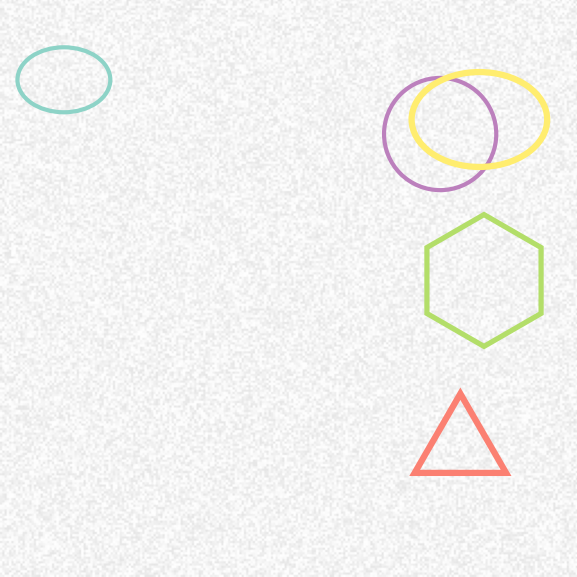[{"shape": "oval", "thickness": 2, "radius": 0.4, "center": [0.111, 0.861]}, {"shape": "triangle", "thickness": 3, "radius": 0.46, "center": [0.797, 0.226]}, {"shape": "hexagon", "thickness": 2.5, "radius": 0.57, "center": [0.838, 0.513]}, {"shape": "circle", "thickness": 2, "radius": 0.49, "center": [0.762, 0.767]}, {"shape": "oval", "thickness": 3, "radius": 0.59, "center": [0.83, 0.792]}]